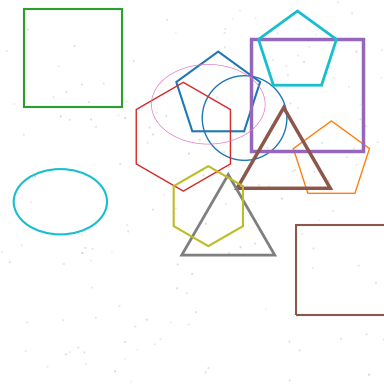[{"shape": "circle", "thickness": 1, "radius": 0.55, "center": [0.635, 0.693]}, {"shape": "pentagon", "thickness": 1.5, "radius": 0.57, "center": [0.567, 0.752]}, {"shape": "pentagon", "thickness": 1, "radius": 0.52, "center": [0.861, 0.582]}, {"shape": "square", "thickness": 1.5, "radius": 0.64, "center": [0.189, 0.849]}, {"shape": "hexagon", "thickness": 1, "radius": 0.71, "center": [0.476, 0.645]}, {"shape": "square", "thickness": 2.5, "radius": 0.73, "center": [0.797, 0.752]}, {"shape": "square", "thickness": 1.5, "radius": 0.58, "center": [0.886, 0.298]}, {"shape": "triangle", "thickness": 2.5, "radius": 0.7, "center": [0.737, 0.581]}, {"shape": "oval", "thickness": 0.5, "radius": 0.74, "center": [0.541, 0.729]}, {"shape": "triangle", "thickness": 2, "radius": 0.7, "center": [0.593, 0.407]}, {"shape": "hexagon", "thickness": 1.5, "radius": 0.52, "center": [0.541, 0.465]}, {"shape": "pentagon", "thickness": 2, "radius": 0.53, "center": [0.773, 0.865]}, {"shape": "oval", "thickness": 1.5, "radius": 0.61, "center": [0.157, 0.476]}]